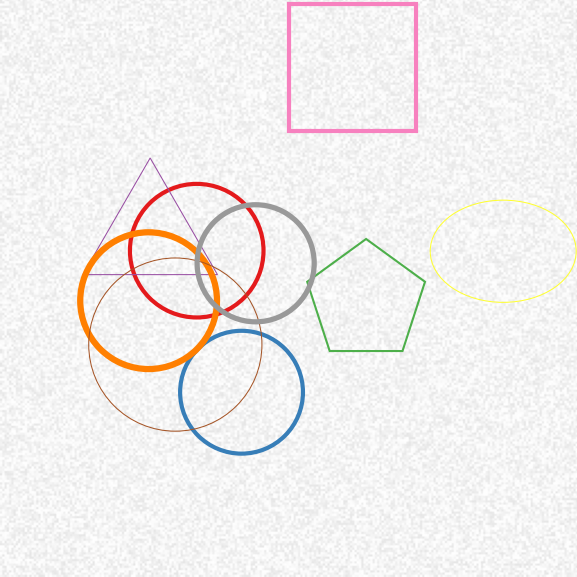[{"shape": "circle", "thickness": 2, "radius": 0.58, "center": [0.341, 0.565]}, {"shape": "circle", "thickness": 2, "radius": 0.53, "center": [0.418, 0.32]}, {"shape": "pentagon", "thickness": 1, "radius": 0.54, "center": [0.634, 0.478]}, {"shape": "triangle", "thickness": 0.5, "radius": 0.67, "center": [0.26, 0.591]}, {"shape": "circle", "thickness": 3, "radius": 0.59, "center": [0.257, 0.478]}, {"shape": "oval", "thickness": 0.5, "radius": 0.63, "center": [0.871, 0.564]}, {"shape": "circle", "thickness": 0.5, "radius": 0.75, "center": [0.304, 0.402]}, {"shape": "square", "thickness": 2, "radius": 0.55, "center": [0.61, 0.881]}, {"shape": "circle", "thickness": 2.5, "radius": 0.51, "center": [0.443, 0.543]}]